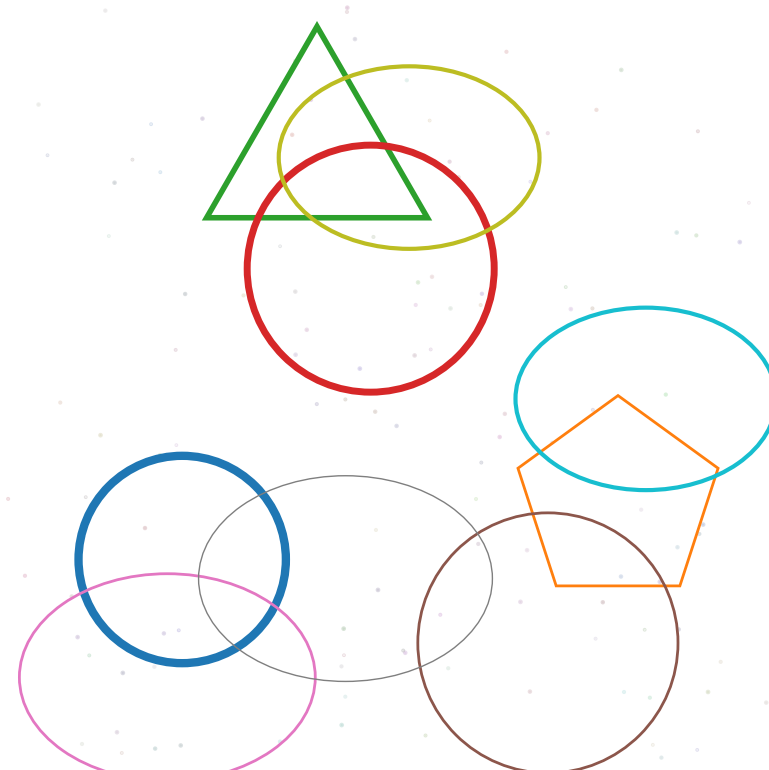[{"shape": "circle", "thickness": 3, "radius": 0.67, "center": [0.237, 0.273]}, {"shape": "pentagon", "thickness": 1, "radius": 0.68, "center": [0.803, 0.35]}, {"shape": "triangle", "thickness": 2, "radius": 0.83, "center": [0.412, 0.8]}, {"shape": "circle", "thickness": 2.5, "radius": 0.8, "center": [0.481, 0.651]}, {"shape": "circle", "thickness": 1, "radius": 0.84, "center": [0.712, 0.165]}, {"shape": "oval", "thickness": 1, "radius": 0.96, "center": [0.217, 0.12]}, {"shape": "oval", "thickness": 0.5, "radius": 0.95, "center": [0.449, 0.249]}, {"shape": "oval", "thickness": 1.5, "radius": 0.85, "center": [0.531, 0.795]}, {"shape": "oval", "thickness": 1.5, "radius": 0.85, "center": [0.839, 0.482]}]